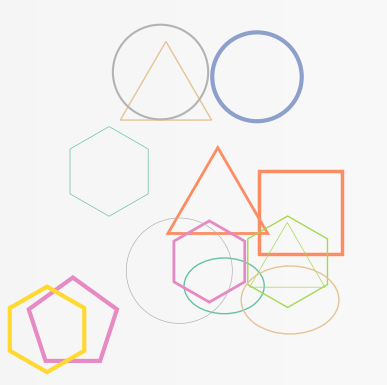[{"shape": "hexagon", "thickness": 0.5, "radius": 0.58, "center": [0.282, 0.555]}, {"shape": "oval", "thickness": 1, "radius": 0.52, "center": [0.578, 0.258]}, {"shape": "square", "thickness": 2.5, "radius": 0.54, "center": [0.776, 0.448]}, {"shape": "triangle", "thickness": 2, "radius": 0.74, "center": [0.562, 0.468]}, {"shape": "circle", "thickness": 3, "radius": 0.58, "center": [0.663, 0.801]}, {"shape": "pentagon", "thickness": 3, "radius": 0.6, "center": [0.188, 0.159]}, {"shape": "hexagon", "thickness": 2, "radius": 0.53, "center": [0.54, 0.321]}, {"shape": "hexagon", "thickness": 1, "radius": 0.59, "center": [0.742, 0.32]}, {"shape": "triangle", "thickness": 0.5, "radius": 0.56, "center": [0.741, 0.31]}, {"shape": "hexagon", "thickness": 3, "radius": 0.56, "center": [0.121, 0.144]}, {"shape": "triangle", "thickness": 1, "radius": 0.68, "center": [0.428, 0.756]}, {"shape": "oval", "thickness": 1, "radius": 0.63, "center": [0.749, 0.221]}, {"shape": "circle", "thickness": 1.5, "radius": 0.61, "center": [0.414, 0.813]}, {"shape": "circle", "thickness": 0.5, "radius": 0.68, "center": [0.463, 0.297]}]